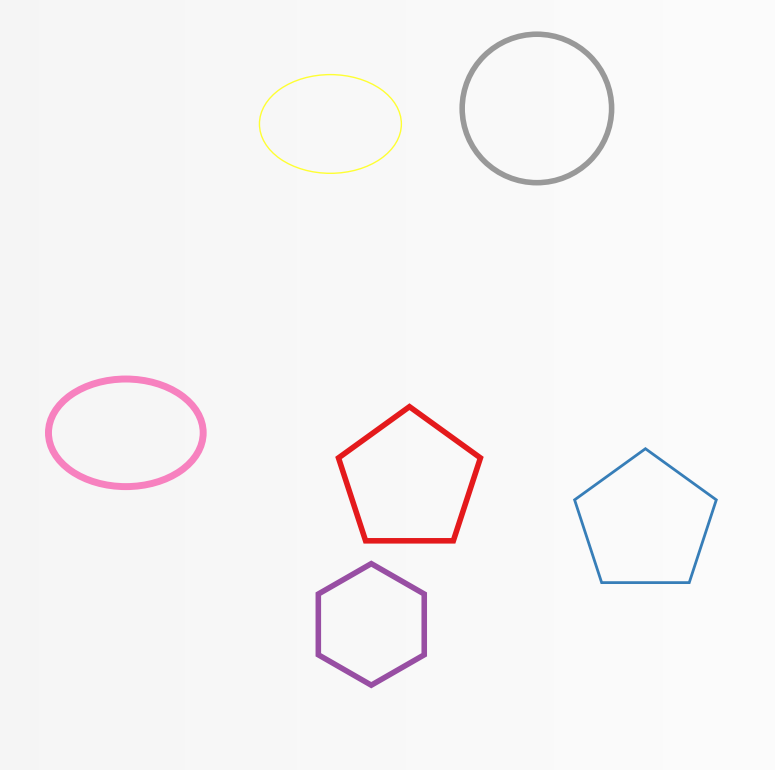[{"shape": "pentagon", "thickness": 2, "radius": 0.48, "center": [0.528, 0.376]}, {"shape": "pentagon", "thickness": 1, "radius": 0.48, "center": [0.833, 0.321]}, {"shape": "hexagon", "thickness": 2, "radius": 0.39, "center": [0.479, 0.189]}, {"shape": "oval", "thickness": 0.5, "radius": 0.46, "center": [0.426, 0.839]}, {"shape": "oval", "thickness": 2.5, "radius": 0.5, "center": [0.162, 0.438]}, {"shape": "circle", "thickness": 2, "radius": 0.48, "center": [0.693, 0.859]}]